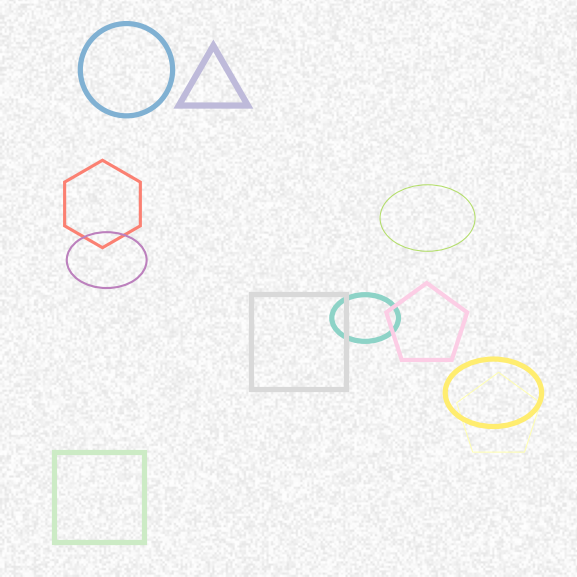[{"shape": "oval", "thickness": 2.5, "radius": 0.29, "center": [0.632, 0.448]}, {"shape": "pentagon", "thickness": 0.5, "radius": 0.38, "center": [0.863, 0.278]}, {"shape": "triangle", "thickness": 3, "radius": 0.35, "center": [0.369, 0.851]}, {"shape": "hexagon", "thickness": 1.5, "radius": 0.38, "center": [0.177, 0.646]}, {"shape": "circle", "thickness": 2.5, "radius": 0.4, "center": [0.219, 0.878]}, {"shape": "oval", "thickness": 0.5, "radius": 0.41, "center": [0.74, 0.622]}, {"shape": "pentagon", "thickness": 2, "radius": 0.37, "center": [0.739, 0.435]}, {"shape": "square", "thickness": 2.5, "radius": 0.41, "center": [0.516, 0.408]}, {"shape": "oval", "thickness": 1, "radius": 0.35, "center": [0.185, 0.549]}, {"shape": "square", "thickness": 2.5, "radius": 0.39, "center": [0.171, 0.139]}, {"shape": "oval", "thickness": 2.5, "radius": 0.42, "center": [0.854, 0.319]}]